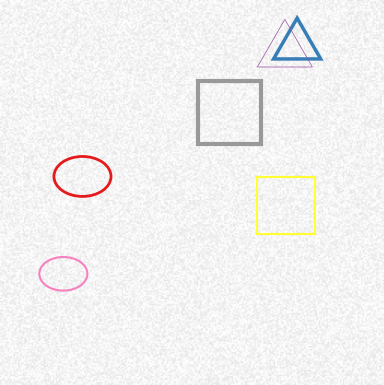[{"shape": "oval", "thickness": 2, "radius": 0.37, "center": [0.214, 0.542]}, {"shape": "triangle", "thickness": 2.5, "radius": 0.35, "center": [0.772, 0.882]}, {"shape": "triangle", "thickness": 0.5, "radius": 0.41, "center": [0.74, 0.867]}, {"shape": "square", "thickness": 1.5, "radius": 0.38, "center": [0.742, 0.466]}, {"shape": "oval", "thickness": 1.5, "radius": 0.31, "center": [0.165, 0.289]}, {"shape": "square", "thickness": 3, "radius": 0.41, "center": [0.596, 0.707]}]